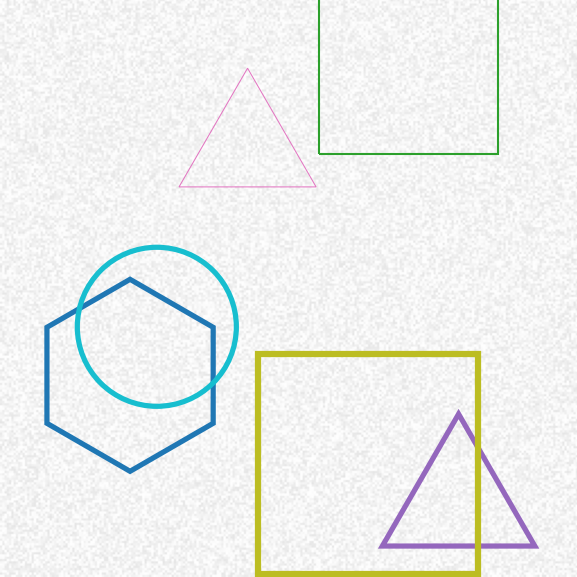[{"shape": "hexagon", "thickness": 2.5, "radius": 0.83, "center": [0.225, 0.349]}, {"shape": "square", "thickness": 1, "radius": 0.77, "center": [0.708, 0.887]}, {"shape": "triangle", "thickness": 2.5, "radius": 0.76, "center": [0.794, 0.13]}, {"shape": "triangle", "thickness": 0.5, "radius": 0.69, "center": [0.429, 0.744]}, {"shape": "square", "thickness": 3, "radius": 0.95, "center": [0.637, 0.196]}, {"shape": "circle", "thickness": 2.5, "radius": 0.69, "center": [0.272, 0.433]}]